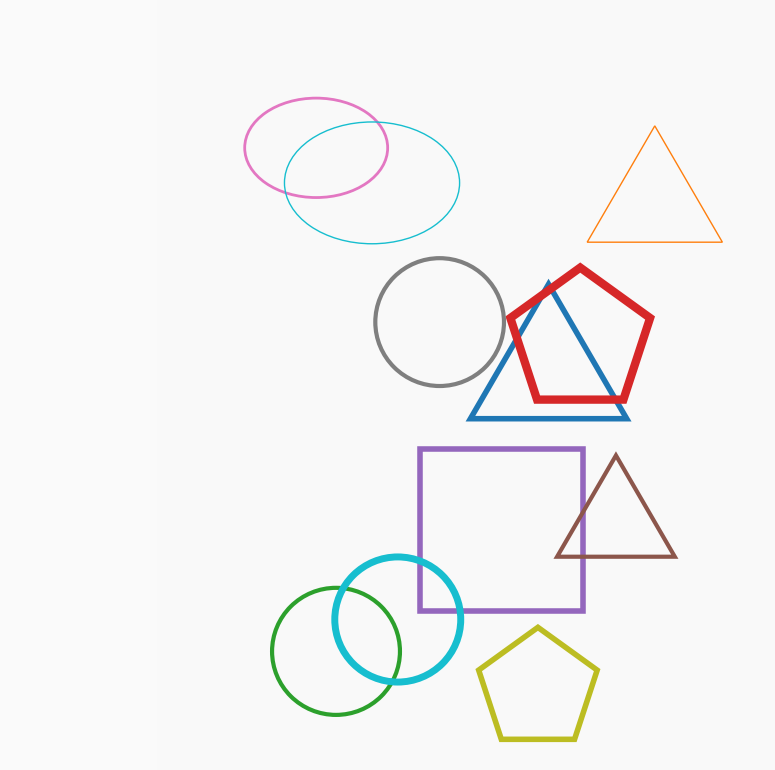[{"shape": "triangle", "thickness": 2, "radius": 0.58, "center": [0.708, 0.514]}, {"shape": "triangle", "thickness": 0.5, "radius": 0.5, "center": [0.845, 0.736]}, {"shape": "circle", "thickness": 1.5, "radius": 0.41, "center": [0.434, 0.154]}, {"shape": "pentagon", "thickness": 3, "radius": 0.47, "center": [0.749, 0.558]}, {"shape": "square", "thickness": 2, "radius": 0.53, "center": [0.648, 0.311]}, {"shape": "triangle", "thickness": 1.5, "radius": 0.44, "center": [0.795, 0.321]}, {"shape": "oval", "thickness": 1, "radius": 0.46, "center": [0.408, 0.808]}, {"shape": "circle", "thickness": 1.5, "radius": 0.42, "center": [0.567, 0.582]}, {"shape": "pentagon", "thickness": 2, "radius": 0.4, "center": [0.694, 0.105]}, {"shape": "circle", "thickness": 2.5, "radius": 0.41, "center": [0.513, 0.195]}, {"shape": "oval", "thickness": 0.5, "radius": 0.56, "center": [0.48, 0.763]}]